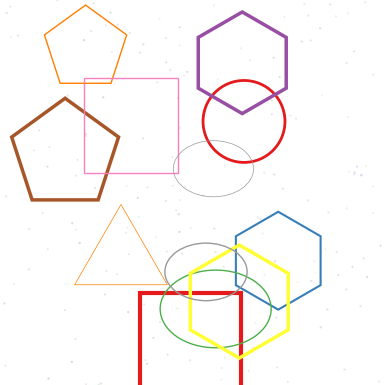[{"shape": "square", "thickness": 3, "radius": 0.66, "center": [0.495, 0.108]}, {"shape": "circle", "thickness": 2, "radius": 0.53, "center": [0.634, 0.685]}, {"shape": "hexagon", "thickness": 1.5, "radius": 0.64, "center": [0.723, 0.323]}, {"shape": "oval", "thickness": 1, "radius": 0.72, "center": [0.56, 0.198]}, {"shape": "hexagon", "thickness": 2.5, "radius": 0.66, "center": [0.629, 0.837]}, {"shape": "pentagon", "thickness": 1, "radius": 0.56, "center": [0.222, 0.875]}, {"shape": "triangle", "thickness": 0.5, "radius": 0.69, "center": [0.314, 0.33]}, {"shape": "hexagon", "thickness": 2.5, "radius": 0.73, "center": [0.621, 0.217]}, {"shape": "pentagon", "thickness": 2.5, "radius": 0.73, "center": [0.169, 0.599]}, {"shape": "square", "thickness": 1, "radius": 0.61, "center": [0.34, 0.674]}, {"shape": "oval", "thickness": 0.5, "radius": 0.52, "center": [0.554, 0.562]}, {"shape": "oval", "thickness": 1, "radius": 0.53, "center": [0.535, 0.294]}]